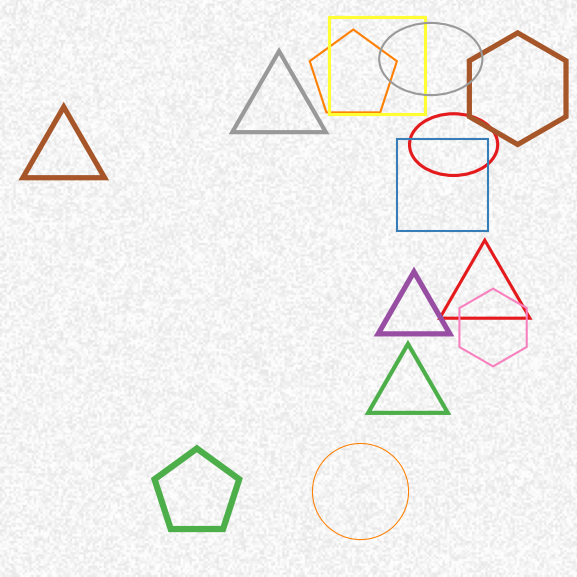[{"shape": "oval", "thickness": 1.5, "radius": 0.38, "center": [0.785, 0.749]}, {"shape": "triangle", "thickness": 1.5, "radius": 0.45, "center": [0.839, 0.493]}, {"shape": "square", "thickness": 1, "radius": 0.4, "center": [0.766, 0.679]}, {"shape": "triangle", "thickness": 2, "radius": 0.4, "center": [0.706, 0.324]}, {"shape": "pentagon", "thickness": 3, "radius": 0.39, "center": [0.341, 0.145]}, {"shape": "triangle", "thickness": 2.5, "radius": 0.36, "center": [0.717, 0.457]}, {"shape": "pentagon", "thickness": 1, "radius": 0.4, "center": [0.612, 0.869]}, {"shape": "circle", "thickness": 0.5, "radius": 0.42, "center": [0.624, 0.148]}, {"shape": "square", "thickness": 1.5, "radius": 0.42, "center": [0.653, 0.886]}, {"shape": "hexagon", "thickness": 2.5, "radius": 0.48, "center": [0.896, 0.846]}, {"shape": "triangle", "thickness": 2.5, "radius": 0.41, "center": [0.11, 0.732]}, {"shape": "hexagon", "thickness": 1, "radius": 0.34, "center": [0.854, 0.432]}, {"shape": "oval", "thickness": 1, "radius": 0.45, "center": [0.746, 0.897]}, {"shape": "triangle", "thickness": 2, "radius": 0.47, "center": [0.483, 0.817]}]